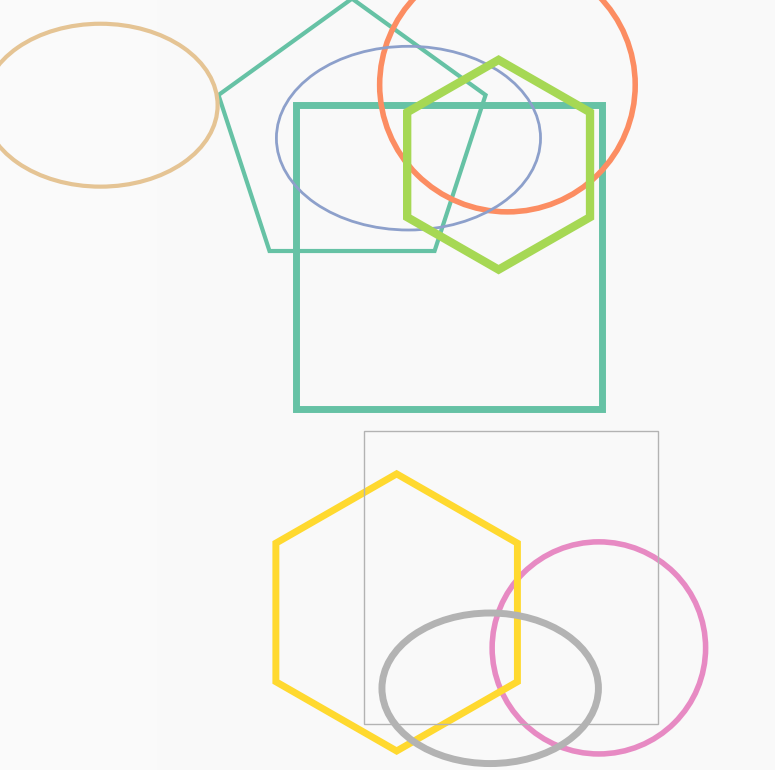[{"shape": "square", "thickness": 2.5, "radius": 0.99, "center": [0.579, 0.666]}, {"shape": "pentagon", "thickness": 1.5, "radius": 0.91, "center": [0.454, 0.821]}, {"shape": "circle", "thickness": 2, "radius": 0.82, "center": [0.655, 0.89]}, {"shape": "oval", "thickness": 1, "radius": 0.85, "center": [0.527, 0.821]}, {"shape": "circle", "thickness": 2, "radius": 0.69, "center": [0.773, 0.159]}, {"shape": "hexagon", "thickness": 3, "radius": 0.68, "center": [0.643, 0.786]}, {"shape": "hexagon", "thickness": 2.5, "radius": 0.9, "center": [0.512, 0.205]}, {"shape": "oval", "thickness": 1.5, "radius": 0.76, "center": [0.13, 0.863]}, {"shape": "square", "thickness": 0.5, "radius": 0.95, "center": [0.659, 0.25]}, {"shape": "oval", "thickness": 2.5, "radius": 0.7, "center": [0.632, 0.106]}]